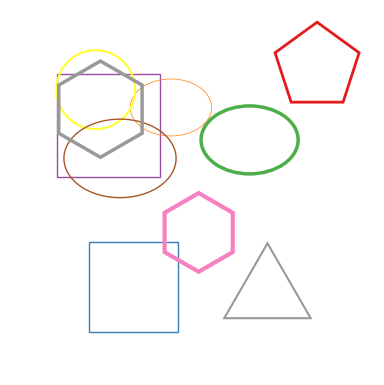[{"shape": "pentagon", "thickness": 2, "radius": 0.57, "center": [0.824, 0.828]}, {"shape": "square", "thickness": 1, "radius": 0.58, "center": [0.347, 0.255]}, {"shape": "oval", "thickness": 2.5, "radius": 0.63, "center": [0.648, 0.637]}, {"shape": "square", "thickness": 1, "radius": 0.67, "center": [0.281, 0.674]}, {"shape": "oval", "thickness": 0.5, "radius": 0.53, "center": [0.444, 0.721]}, {"shape": "circle", "thickness": 1.5, "radius": 0.51, "center": [0.249, 0.767]}, {"shape": "oval", "thickness": 1, "radius": 0.73, "center": [0.312, 0.589]}, {"shape": "hexagon", "thickness": 3, "radius": 0.51, "center": [0.516, 0.396]}, {"shape": "hexagon", "thickness": 2.5, "radius": 0.63, "center": [0.261, 0.716]}, {"shape": "triangle", "thickness": 1.5, "radius": 0.65, "center": [0.695, 0.238]}]